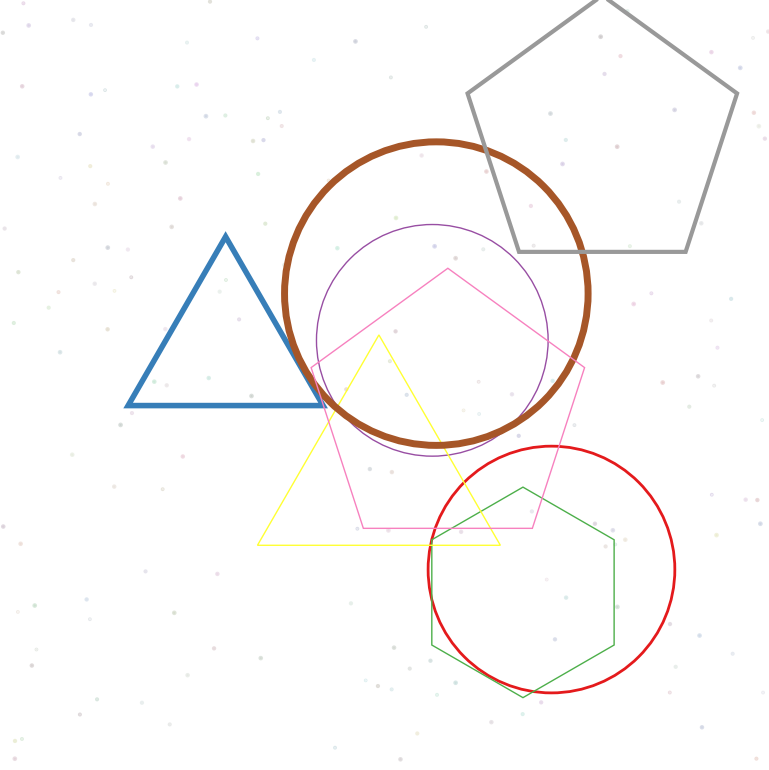[{"shape": "circle", "thickness": 1, "radius": 0.8, "center": [0.716, 0.26]}, {"shape": "triangle", "thickness": 2, "radius": 0.73, "center": [0.293, 0.546]}, {"shape": "hexagon", "thickness": 0.5, "radius": 0.68, "center": [0.679, 0.231]}, {"shape": "circle", "thickness": 0.5, "radius": 0.75, "center": [0.561, 0.558]}, {"shape": "triangle", "thickness": 0.5, "radius": 0.91, "center": [0.492, 0.383]}, {"shape": "circle", "thickness": 2.5, "radius": 0.99, "center": [0.567, 0.619]}, {"shape": "pentagon", "thickness": 0.5, "radius": 0.93, "center": [0.582, 0.465]}, {"shape": "pentagon", "thickness": 1.5, "radius": 0.92, "center": [0.782, 0.822]}]